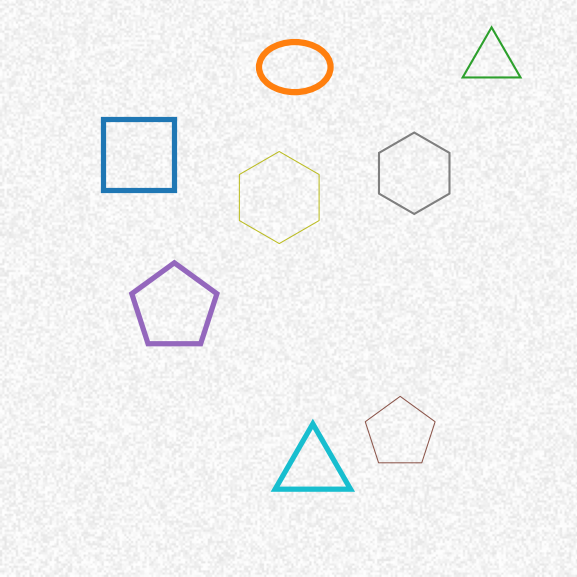[{"shape": "square", "thickness": 2.5, "radius": 0.31, "center": [0.239, 0.731]}, {"shape": "oval", "thickness": 3, "radius": 0.31, "center": [0.51, 0.883]}, {"shape": "triangle", "thickness": 1, "radius": 0.29, "center": [0.851, 0.894]}, {"shape": "pentagon", "thickness": 2.5, "radius": 0.39, "center": [0.302, 0.467]}, {"shape": "pentagon", "thickness": 0.5, "radius": 0.32, "center": [0.693, 0.249]}, {"shape": "hexagon", "thickness": 1, "radius": 0.35, "center": [0.717, 0.699]}, {"shape": "hexagon", "thickness": 0.5, "radius": 0.4, "center": [0.484, 0.657]}, {"shape": "triangle", "thickness": 2.5, "radius": 0.38, "center": [0.542, 0.19]}]